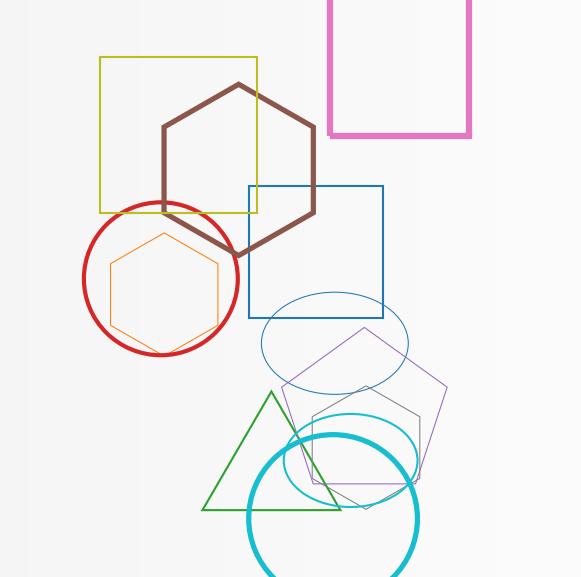[{"shape": "square", "thickness": 1, "radius": 0.57, "center": [0.544, 0.562]}, {"shape": "oval", "thickness": 0.5, "radius": 0.63, "center": [0.576, 0.405]}, {"shape": "hexagon", "thickness": 0.5, "radius": 0.53, "center": [0.283, 0.489]}, {"shape": "triangle", "thickness": 1, "radius": 0.68, "center": [0.467, 0.184]}, {"shape": "circle", "thickness": 2, "radius": 0.66, "center": [0.277, 0.516]}, {"shape": "pentagon", "thickness": 0.5, "radius": 0.75, "center": [0.627, 0.282]}, {"shape": "hexagon", "thickness": 2.5, "radius": 0.74, "center": [0.411, 0.705]}, {"shape": "square", "thickness": 3, "radius": 0.6, "center": [0.687, 0.882]}, {"shape": "hexagon", "thickness": 0.5, "radius": 0.53, "center": [0.63, 0.224]}, {"shape": "square", "thickness": 1, "radius": 0.68, "center": [0.307, 0.765]}, {"shape": "circle", "thickness": 2.5, "radius": 0.73, "center": [0.573, 0.101]}, {"shape": "oval", "thickness": 1, "radius": 0.58, "center": [0.603, 0.202]}]